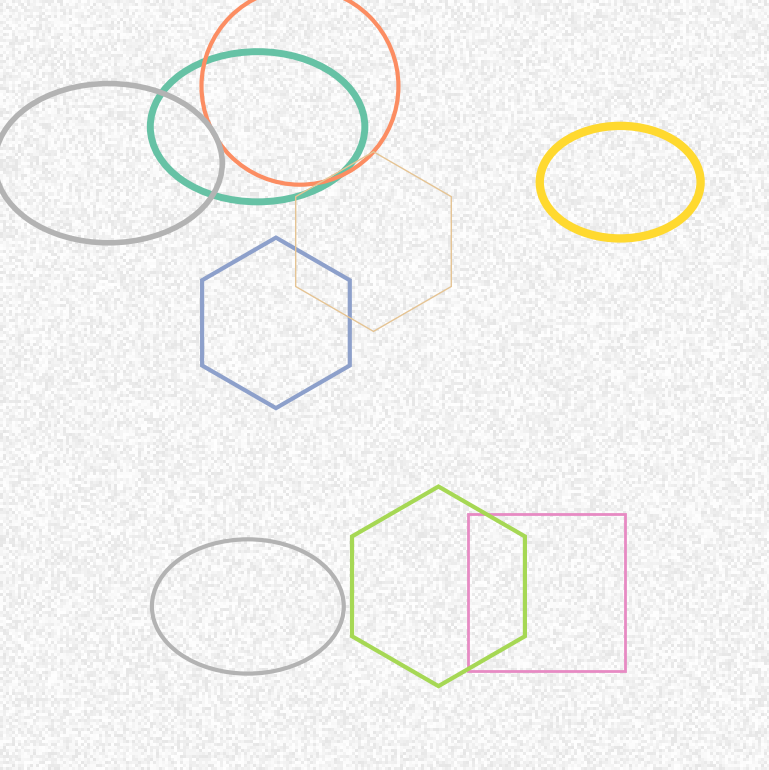[{"shape": "oval", "thickness": 2.5, "radius": 0.7, "center": [0.335, 0.835]}, {"shape": "circle", "thickness": 1.5, "radius": 0.64, "center": [0.39, 0.888]}, {"shape": "hexagon", "thickness": 1.5, "radius": 0.55, "center": [0.358, 0.581]}, {"shape": "square", "thickness": 1, "radius": 0.51, "center": [0.71, 0.231]}, {"shape": "hexagon", "thickness": 1.5, "radius": 0.65, "center": [0.569, 0.239]}, {"shape": "oval", "thickness": 3, "radius": 0.52, "center": [0.805, 0.763]}, {"shape": "hexagon", "thickness": 0.5, "radius": 0.58, "center": [0.485, 0.686]}, {"shape": "oval", "thickness": 1.5, "radius": 0.62, "center": [0.322, 0.212]}, {"shape": "oval", "thickness": 2, "radius": 0.74, "center": [0.141, 0.788]}]